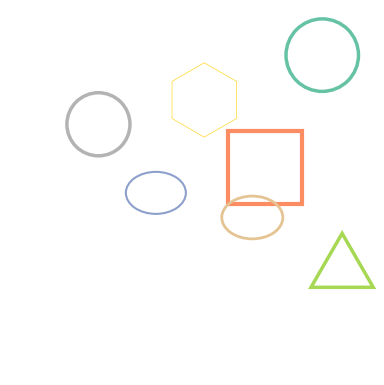[{"shape": "circle", "thickness": 2.5, "radius": 0.47, "center": [0.837, 0.857]}, {"shape": "square", "thickness": 3, "radius": 0.47, "center": [0.688, 0.566]}, {"shape": "oval", "thickness": 1.5, "radius": 0.39, "center": [0.405, 0.499]}, {"shape": "triangle", "thickness": 2.5, "radius": 0.47, "center": [0.889, 0.3]}, {"shape": "hexagon", "thickness": 0.5, "radius": 0.48, "center": [0.531, 0.74]}, {"shape": "oval", "thickness": 2, "radius": 0.4, "center": [0.655, 0.435]}, {"shape": "circle", "thickness": 2.5, "radius": 0.41, "center": [0.256, 0.677]}]